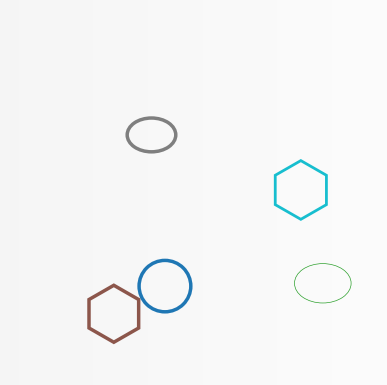[{"shape": "circle", "thickness": 2.5, "radius": 0.33, "center": [0.426, 0.257]}, {"shape": "oval", "thickness": 0.5, "radius": 0.37, "center": [0.833, 0.264]}, {"shape": "hexagon", "thickness": 2.5, "radius": 0.37, "center": [0.294, 0.185]}, {"shape": "oval", "thickness": 2.5, "radius": 0.31, "center": [0.391, 0.65]}, {"shape": "hexagon", "thickness": 2, "radius": 0.38, "center": [0.776, 0.507]}]